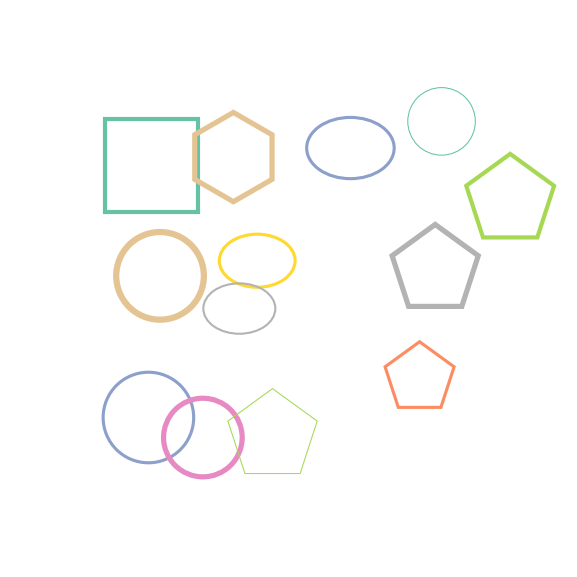[{"shape": "square", "thickness": 2, "radius": 0.4, "center": [0.262, 0.712]}, {"shape": "circle", "thickness": 0.5, "radius": 0.29, "center": [0.765, 0.789]}, {"shape": "pentagon", "thickness": 1.5, "radius": 0.31, "center": [0.727, 0.345]}, {"shape": "circle", "thickness": 1.5, "radius": 0.39, "center": [0.257, 0.276]}, {"shape": "oval", "thickness": 1.5, "radius": 0.38, "center": [0.607, 0.743]}, {"shape": "circle", "thickness": 2.5, "radius": 0.34, "center": [0.351, 0.241]}, {"shape": "pentagon", "thickness": 2, "radius": 0.4, "center": [0.883, 0.653]}, {"shape": "pentagon", "thickness": 0.5, "radius": 0.41, "center": [0.472, 0.245]}, {"shape": "oval", "thickness": 1.5, "radius": 0.33, "center": [0.445, 0.548]}, {"shape": "circle", "thickness": 3, "radius": 0.38, "center": [0.277, 0.521]}, {"shape": "hexagon", "thickness": 2.5, "radius": 0.39, "center": [0.404, 0.727]}, {"shape": "oval", "thickness": 1, "radius": 0.31, "center": [0.414, 0.465]}, {"shape": "pentagon", "thickness": 2.5, "radius": 0.39, "center": [0.754, 0.532]}]